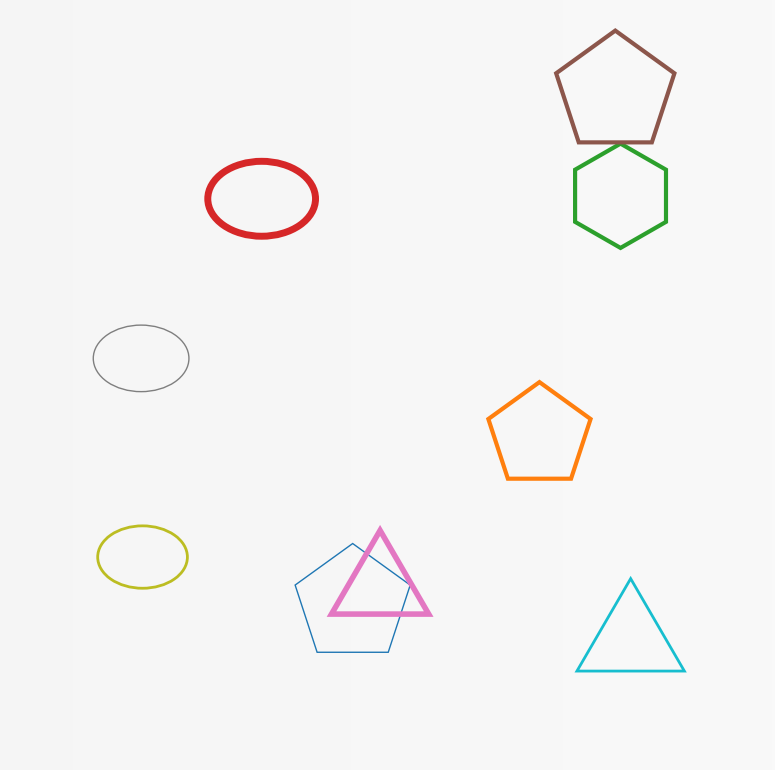[{"shape": "pentagon", "thickness": 0.5, "radius": 0.39, "center": [0.455, 0.216]}, {"shape": "pentagon", "thickness": 1.5, "radius": 0.35, "center": [0.696, 0.434]}, {"shape": "hexagon", "thickness": 1.5, "radius": 0.34, "center": [0.801, 0.746]}, {"shape": "oval", "thickness": 2.5, "radius": 0.35, "center": [0.338, 0.742]}, {"shape": "pentagon", "thickness": 1.5, "radius": 0.4, "center": [0.794, 0.88]}, {"shape": "triangle", "thickness": 2, "radius": 0.36, "center": [0.49, 0.239]}, {"shape": "oval", "thickness": 0.5, "radius": 0.31, "center": [0.182, 0.535]}, {"shape": "oval", "thickness": 1, "radius": 0.29, "center": [0.184, 0.277]}, {"shape": "triangle", "thickness": 1, "radius": 0.4, "center": [0.814, 0.168]}]